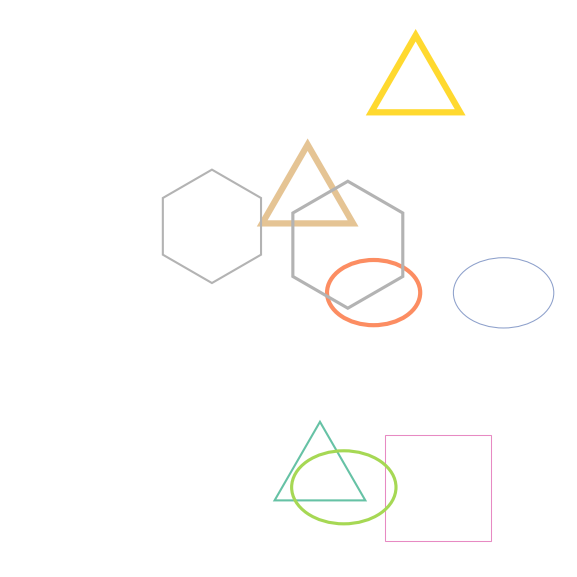[{"shape": "triangle", "thickness": 1, "radius": 0.45, "center": [0.554, 0.178]}, {"shape": "oval", "thickness": 2, "radius": 0.4, "center": [0.647, 0.492]}, {"shape": "oval", "thickness": 0.5, "radius": 0.43, "center": [0.872, 0.492]}, {"shape": "square", "thickness": 0.5, "radius": 0.46, "center": [0.759, 0.155]}, {"shape": "oval", "thickness": 1.5, "radius": 0.45, "center": [0.595, 0.155]}, {"shape": "triangle", "thickness": 3, "radius": 0.44, "center": [0.72, 0.849]}, {"shape": "triangle", "thickness": 3, "radius": 0.45, "center": [0.533, 0.658]}, {"shape": "hexagon", "thickness": 1.5, "radius": 0.55, "center": [0.602, 0.575]}, {"shape": "hexagon", "thickness": 1, "radius": 0.49, "center": [0.367, 0.607]}]